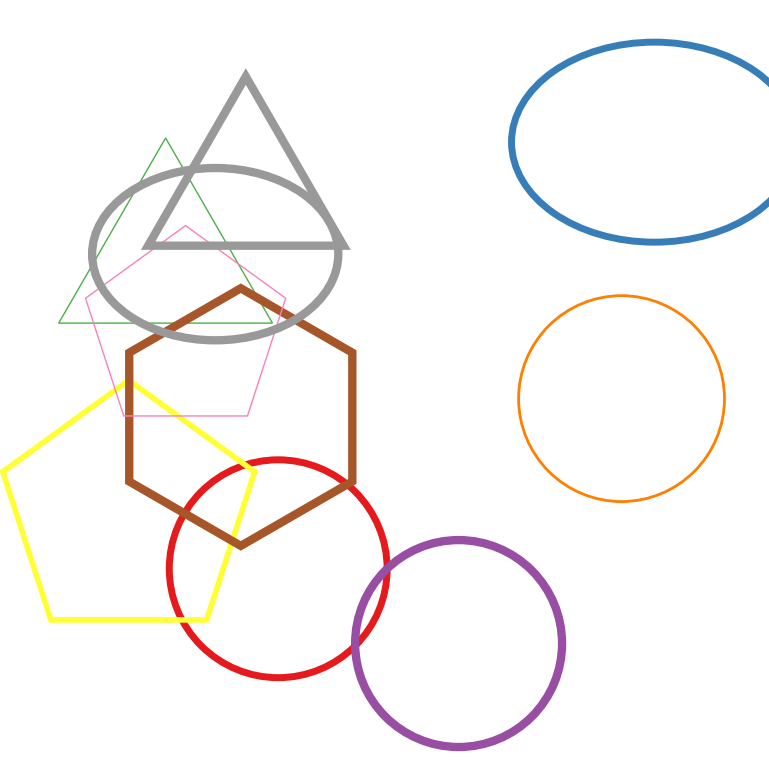[{"shape": "circle", "thickness": 2.5, "radius": 0.71, "center": [0.361, 0.261]}, {"shape": "oval", "thickness": 2.5, "radius": 0.93, "center": [0.85, 0.815]}, {"shape": "triangle", "thickness": 0.5, "radius": 0.8, "center": [0.215, 0.661]}, {"shape": "circle", "thickness": 3, "radius": 0.67, "center": [0.596, 0.164]}, {"shape": "circle", "thickness": 1, "radius": 0.67, "center": [0.807, 0.482]}, {"shape": "pentagon", "thickness": 2, "radius": 0.86, "center": [0.167, 0.334]}, {"shape": "hexagon", "thickness": 3, "radius": 0.84, "center": [0.313, 0.458]}, {"shape": "pentagon", "thickness": 0.5, "radius": 0.68, "center": [0.241, 0.57]}, {"shape": "triangle", "thickness": 3, "radius": 0.73, "center": [0.319, 0.754]}, {"shape": "oval", "thickness": 3, "radius": 0.8, "center": [0.28, 0.67]}]